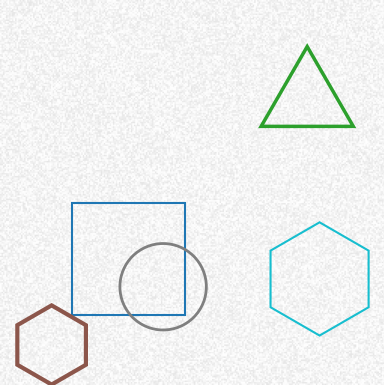[{"shape": "square", "thickness": 1.5, "radius": 0.73, "center": [0.333, 0.327]}, {"shape": "triangle", "thickness": 2.5, "radius": 0.69, "center": [0.798, 0.741]}, {"shape": "hexagon", "thickness": 3, "radius": 0.51, "center": [0.134, 0.104]}, {"shape": "circle", "thickness": 2, "radius": 0.56, "center": [0.424, 0.255]}, {"shape": "hexagon", "thickness": 1.5, "radius": 0.74, "center": [0.83, 0.275]}]